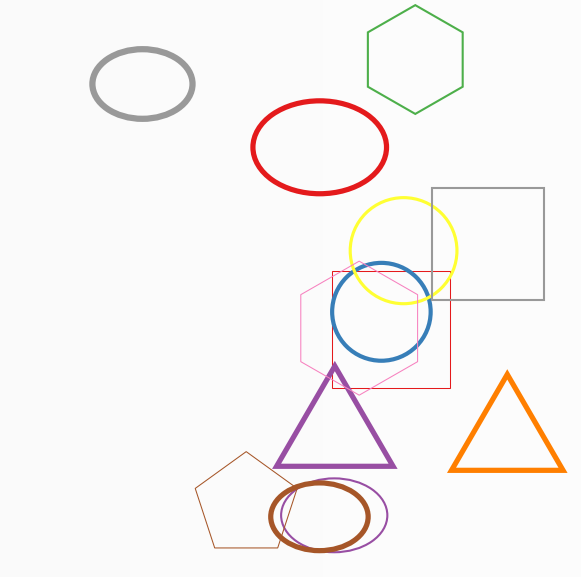[{"shape": "square", "thickness": 0.5, "radius": 0.51, "center": [0.673, 0.429]}, {"shape": "oval", "thickness": 2.5, "radius": 0.57, "center": [0.55, 0.744]}, {"shape": "circle", "thickness": 2, "radius": 0.42, "center": [0.656, 0.459]}, {"shape": "hexagon", "thickness": 1, "radius": 0.47, "center": [0.714, 0.896]}, {"shape": "oval", "thickness": 1, "radius": 0.46, "center": [0.575, 0.107]}, {"shape": "triangle", "thickness": 2.5, "radius": 0.58, "center": [0.576, 0.25]}, {"shape": "triangle", "thickness": 2.5, "radius": 0.55, "center": [0.873, 0.24]}, {"shape": "circle", "thickness": 1.5, "radius": 0.46, "center": [0.694, 0.565]}, {"shape": "pentagon", "thickness": 0.5, "radius": 0.46, "center": [0.424, 0.125]}, {"shape": "oval", "thickness": 2.5, "radius": 0.42, "center": [0.55, 0.104]}, {"shape": "hexagon", "thickness": 0.5, "radius": 0.58, "center": [0.618, 0.431]}, {"shape": "square", "thickness": 1, "radius": 0.48, "center": [0.839, 0.577]}, {"shape": "oval", "thickness": 3, "radius": 0.43, "center": [0.245, 0.854]}]